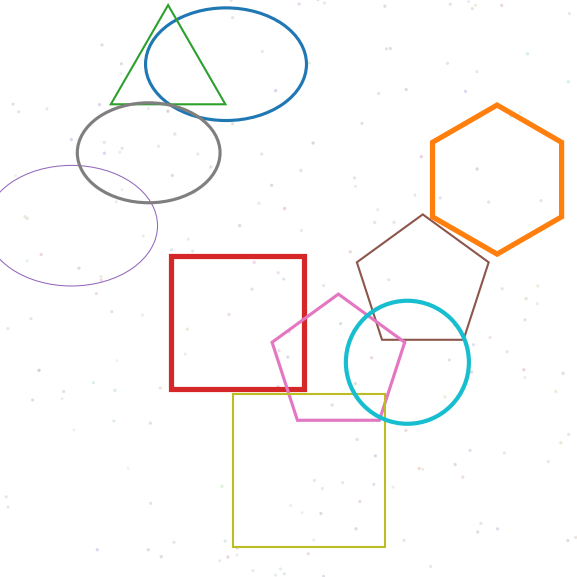[{"shape": "oval", "thickness": 1.5, "radius": 0.7, "center": [0.391, 0.888]}, {"shape": "hexagon", "thickness": 2.5, "radius": 0.65, "center": [0.861, 0.688]}, {"shape": "triangle", "thickness": 1, "radius": 0.57, "center": [0.291, 0.876]}, {"shape": "square", "thickness": 2.5, "radius": 0.58, "center": [0.412, 0.441]}, {"shape": "oval", "thickness": 0.5, "radius": 0.75, "center": [0.124, 0.608]}, {"shape": "pentagon", "thickness": 1, "radius": 0.6, "center": [0.732, 0.508]}, {"shape": "pentagon", "thickness": 1.5, "radius": 0.6, "center": [0.586, 0.369]}, {"shape": "oval", "thickness": 1.5, "radius": 0.62, "center": [0.257, 0.735]}, {"shape": "square", "thickness": 1, "radius": 0.66, "center": [0.535, 0.185]}, {"shape": "circle", "thickness": 2, "radius": 0.53, "center": [0.705, 0.372]}]